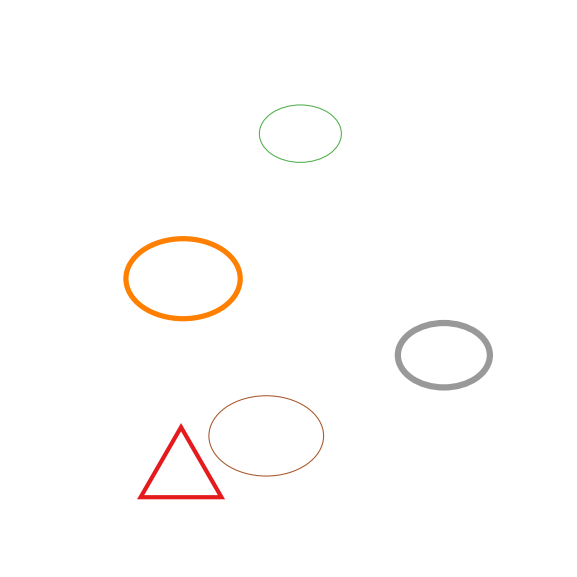[{"shape": "triangle", "thickness": 2, "radius": 0.4, "center": [0.314, 0.179]}, {"shape": "oval", "thickness": 0.5, "radius": 0.36, "center": [0.52, 0.768]}, {"shape": "oval", "thickness": 2.5, "radius": 0.49, "center": [0.317, 0.517]}, {"shape": "oval", "thickness": 0.5, "radius": 0.5, "center": [0.461, 0.244]}, {"shape": "oval", "thickness": 3, "radius": 0.4, "center": [0.769, 0.384]}]